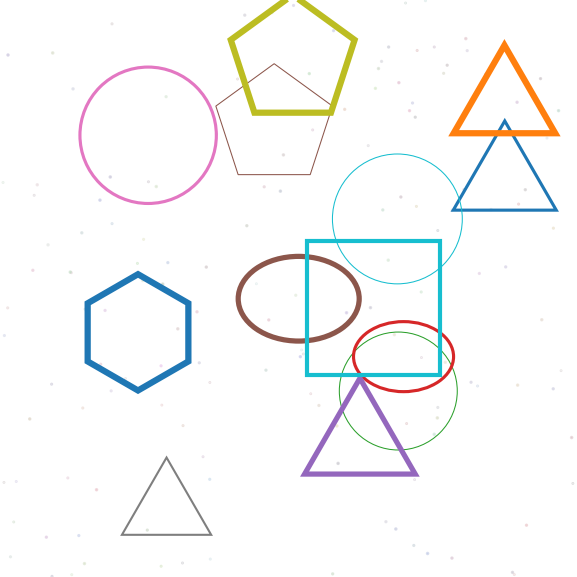[{"shape": "hexagon", "thickness": 3, "radius": 0.5, "center": [0.239, 0.424]}, {"shape": "triangle", "thickness": 1.5, "radius": 0.51, "center": [0.874, 0.687]}, {"shape": "triangle", "thickness": 3, "radius": 0.51, "center": [0.873, 0.819]}, {"shape": "circle", "thickness": 0.5, "radius": 0.51, "center": [0.69, 0.322]}, {"shape": "oval", "thickness": 1.5, "radius": 0.43, "center": [0.699, 0.382]}, {"shape": "triangle", "thickness": 2.5, "radius": 0.55, "center": [0.623, 0.234]}, {"shape": "oval", "thickness": 2.5, "radius": 0.52, "center": [0.517, 0.482]}, {"shape": "pentagon", "thickness": 0.5, "radius": 0.53, "center": [0.475, 0.783]}, {"shape": "circle", "thickness": 1.5, "radius": 0.59, "center": [0.257, 0.765]}, {"shape": "triangle", "thickness": 1, "radius": 0.45, "center": [0.288, 0.118]}, {"shape": "pentagon", "thickness": 3, "radius": 0.56, "center": [0.507, 0.895]}, {"shape": "circle", "thickness": 0.5, "radius": 0.56, "center": [0.688, 0.62]}, {"shape": "square", "thickness": 2, "radius": 0.58, "center": [0.646, 0.466]}]